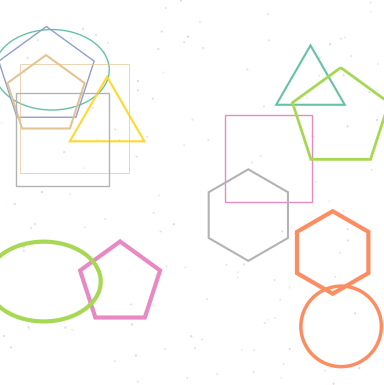[{"shape": "oval", "thickness": 1, "radius": 0.75, "center": [0.134, 0.819]}, {"shape": "triangle", "thickness": 1.5, "radius": 0.51, "center": [0.806, 0.779]}, {"shape": "circle", "thickness": 2.5, "radius": 0.52, "center": [0.886, 0.152]}, {"shape": "hexagon", "thickness": 3, "radius": 0.54, "center": [0.864, 0.344]}, {"shape": "pentagon", "thickness": 1, "radius": 0.65, "center": [0.121, 0.801]}, {"shape": "square", "thickness": 1, "radius": 0.57, "center": [0.698, 0.587]}, {"shape": "pentagon", "thickness": 3, "radius": 0.55, "center": [0.312, 0.264]}, {"shape": "pentagon", "thickness": 2, "radius": 0.66, "center": [0.885, 0.693]}, {"shape": "oval", "thickness": 3, "radius": 0.74, "center": [0.114, 0.269]}, {"shape": "triangle", "thickness": 1.5, "radius": 0.56, "center": [0.278, 0.689]}, {"shape": "pentagon", "thickness": 1.5, "radius": 0.53, "center": [0.119, 0.752]}, {"shape": "square", "thickness": 0.5, "radius": 0.71, "center": [0.194, 0.693]}, {"shape": "hexagon", "thickness": 1.5, "radius": 0.59, "center": [0.645, 0.441]}, {"shape": "square", "thickness": 1, "radius": 0.6, "center": [0.161, 0.638]}]